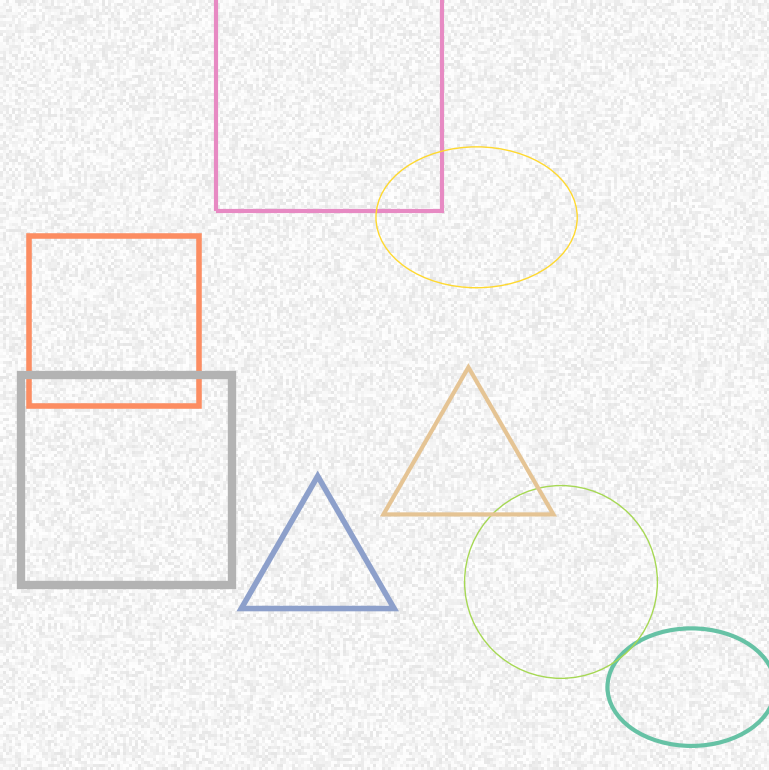[{"shape": "oval", "thickness": 1.5, "radius": 0.55, "center": [0.898, 0.108]}, {"shape": "square", "thickness": 2, "radius": 0.55, "center": [0.149, 0.583]}, {"shape": "triangle", "thickness": 2, "radius": 0.57, "center": [0.413, 0.267]}, {"shape": "square", "thickness": 1.5, "radius": 0.74, "center": [0.427, 0.873]}, {"shape": "circle", "thickness": 0.5, "radius": 0.63, "center": [0.729, 0.244]}, {"shape": "oval", "thickness": 0.5, "radius": 0.65, "center": [0.619, 0.718]}, {"shape": "triangle", "thickness": 1.5, "radius": 0.64, "center": [0.608, 0.396]}, {"shape": "square", "thickness": 3, "radius": 0.68, "center": [0.165, 0.377]}]